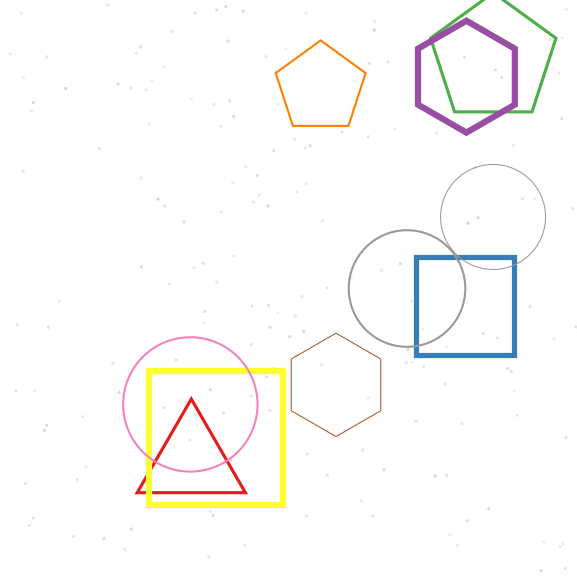[{"shape": "triangle", "thickness": 1.5, "radius": 0.54, "center": [0.331, 0.2]}, {"shape": "square", "thickness": 2.5, "radius": 0.42, "center": [0.805, 0.469]}, {"shape": "pentagon", "thickness": 1.5, "radius": 0.57, "center": [0.854, 0.898]}, {"shape": "hexagon", "thickness": 3, "radius": 0.48, "center": [0.808, 0.866]}, {"shape": "pentagon", "thickness": 1, "radius": 0.41, "center": [0.555, 0.847]}, {"shape": "square", "thickness": 3, "radius": 0.58, "center": [0.374, 0.241]}, {"shape": "hexagon", "thickness": 0.5, "radius": 0.45, "center": [0.582, 0.333]}, {"shape": "circle", "thickness": 1, "radius": 0.58, "center": [0.33, 0.299]}, {"shape": "circle", "thickness": 0.5, "radius": 0.45, "center": [0.854, 0.623]}, {"shape": "circle", "thickness": 1, "radius": 0.5, "center": [0.705, 0.5]}]